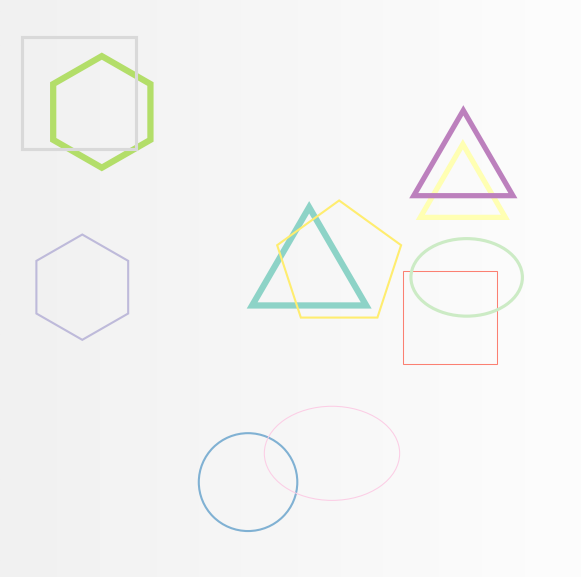[{"shape": "triangle", "thickness": 3, "radius": 0.57, "center": [0.532, 0.527]}, {"shape": "triangle", "thickness": 2.5, "radius": 0.42, "center": [0.796, 0.665]}, {"shape": "hexagon", "thickness": 1, "radius": 0.46, "center": [0.142, 0.502]}, {"shape": "square", "thickness": 0.5, "radius": 0.4, "center": [0.774, 0.449]}, {"shape": "circle", "thickness": 1, "radius": 0.42, "center": [0.427, 0.164]}, {"shape": "hexagon", "thickness": 3, "radius": 0.48, "center": [0.175, 0.805]}, {"shape": "oval", "thickness": 0.5, "radius": 0.58, "center": [0.571, 0.214]}, {"shape": "square", "thickness": 1.5, "radius": 0.49, "center": [0.136, 0.838]}, {"shape": "triangle", "thickness": 2.5, "radius": 0.49, "center": [0.797, 0.71]}, {"shape": "oval", "thickness": 1.5, "radius": 0.48, "center": [0.803, 0.519]}, {"shape": "pentagon", "thickness": 1, "radius": 0.56, "center": [0.583, 0.54]}]